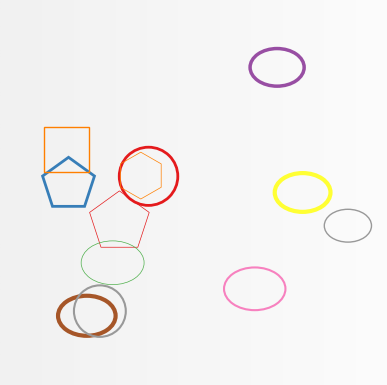[{"shape": "circle", "thickness": 2, "radius": 0.38, "center": [0.383, 0.542]}, {"shape": "pentagon", "thickness": 0.5, "radius": 0.4, "center": [0.308, 0.423]}, {"shape": "pentagon", "thickness": 2, "radius": 0.35, "center": [0.177, 0.521]}, {"shape": "oval", "thickness": 0.5, "radius": 0.41, "center": [0.291, 0.318]}, {"shape": "oval", "thickness": 2.5, "radius": 0.35, "center": [0.715, 0.825]}, {"shape": "hexagon", "thickness": 0.5, "radius": 0.3, "center": [0.363, 0.544]}, {"shape": "square", "thickness": 1, "radius": 0.29, "center": [0.172, 0.611]}, {"shape": "oval", "thickness": 3, "radius": 0.36, "center": [0.781, 0.5]}, {"shape": "oval", "thickness": 3, "radius": 0.37, "center": [0.224, 0.18]}, {"shape": "oval", "thickness": 1.5, "radius": 0.4, "center": [0.657, 0.25]}, {"shape": "circle", "thickness": 1.5, "radius": 0.33, "center": [0.258, 0.192]}, {"shape": "oval", "thickness": 1, "radius": 0.3, "center": [0.898, 0.414]}]